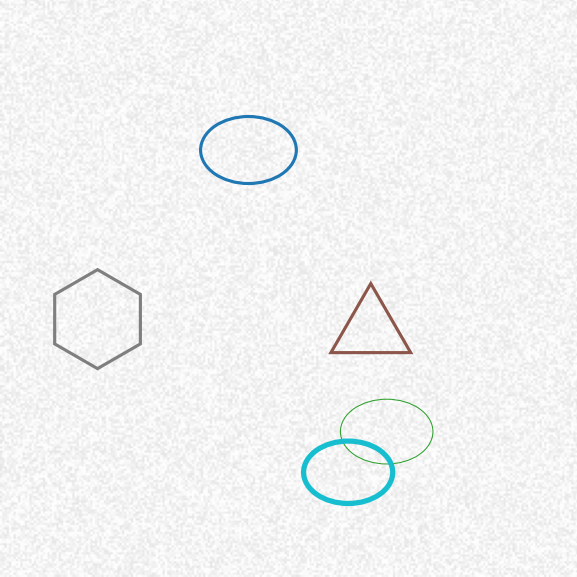[{"shape": "oval", "thickness": 1.5, "radius": 0.41, "center": [0.43, 0.739]}, {"shape": "oval", "thickness": 0.5, "radius": 0.4, "center": [0.67, 0.252]}, {"shape": "triangle", "thickness": 1.5, "radius": 0.4, "center": [0.642, 0.428]}, {"shape": "hexagon", "thickness": 1.5, "radius": 0.43, "center": [0.169, 0.447]}, {"shape": "oval", "thickness": 2.5, "radius": 0.39, "center": [0.603, 0.181]}]